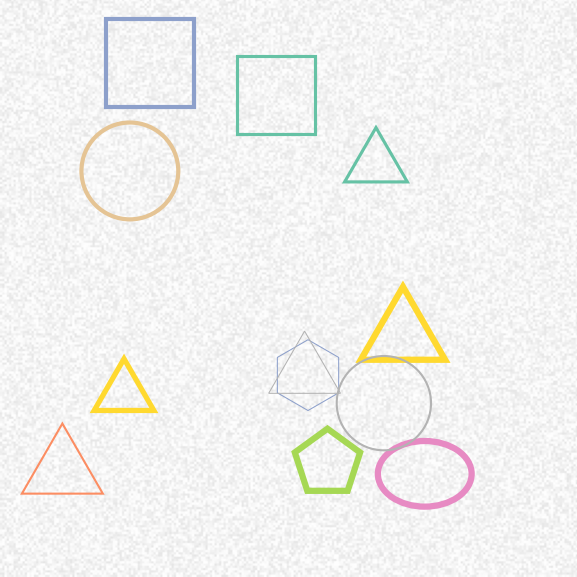[{"shape": "square", "thickness": 1.5, "radius": 0.34, "center": [0.478, 0.834]}, {"shape": "triangle", "thickness": 1.5, "radius": 0.31, "center": [0.651, 0.715]}, {"shape": "triangle", "thickness": 1, "radius": 0.4, "center": [0.108, 0.185]}, {"shape": "hexagon", "thickness": 0.5, "radius": 0.31, "center": [0.533, 0.35]}, {"shape": "square", "thickness": 2, "radius": 0.38, "center": [0.26, 0.89]}, {"shape": "oval", "thickness": 3, "radius": 0.41, "center": [0.736, 0.179]}, {"shape": "pentagon", "thickness": 3, "radius": 0.3, "center": [0.567, 0.197]}, {"shape": "triangle", "thickness": 2.5, "radius": 0.3, "center": [0.215, 0.318]}, {"shape": "triangle", "thickness": 3, "radius": 0.42, "center": [0.698, 0.418]}, {"shape": "circle", "thickness": 2, "radius": 0.42, "center": [0.225, 0.703]}, {"shape": "circle", "thickness": 1, "radius": 0.41, "center": [0.665, 0.301]}, {"shape": "triangle", "thickness": 0.5, "radius": 0.36, "center": [0.527, 0.354]}]